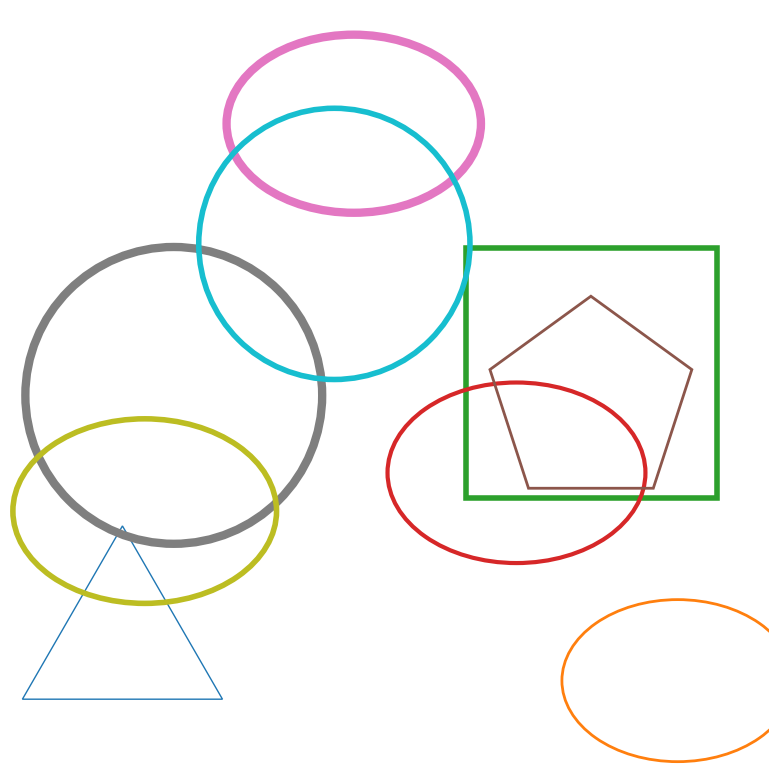[{"shape": "triangle", "thickness": 0.5, "radius": 0.75, "center": [0.159, 0.167]}, {"shape": "oval", "thickness": 1, "radius": 0.75, "center": [0.88, 0.116]}, {"shape": "square", "thickness": 2, "radius": 0.81, "center": [0.768, 0.515]}, {"shape": "oval", "thickness": 1.5, "radius": 0.84, "center": [0.671, 0.386]}, {"shape": "pentagon", "thickness": 1, "radius": 0.69, "center": [0.767, 0.477]}, {"shape": "oval", "thickness": 3, "radius": 0.83, "center": [0.459, 0.839]}, {"shape": "circle", "thickness": 3, "radius": 0.96, "center": [0.226, 0.487]}, {"shape": "oval", "thickness": 2, "radius": 0.86, "center": [0.188, 0.336]}, {"shape": "circle", "thickness": 2, "radius": 0.88, "center": [0.434, 0.683]}]